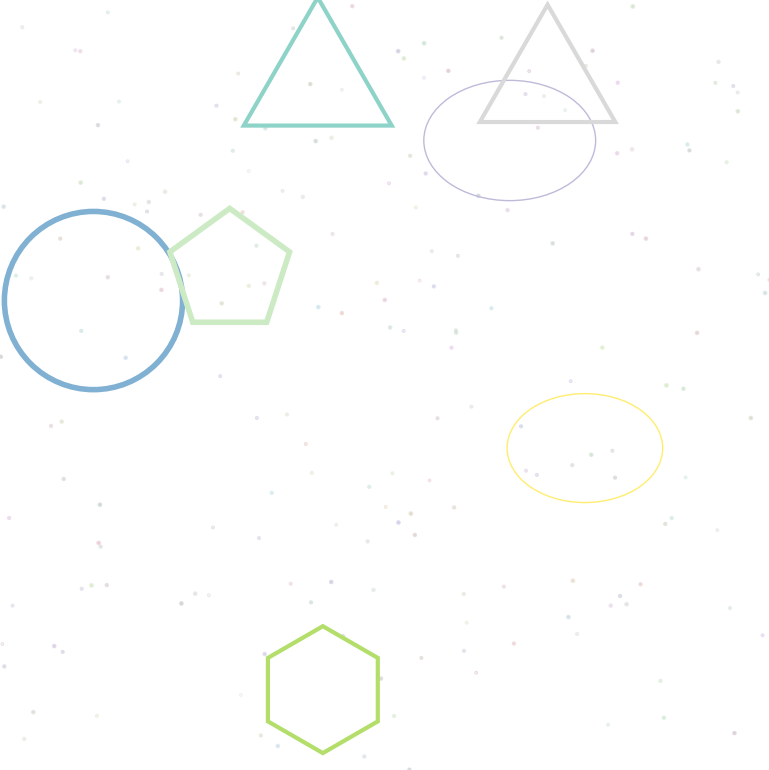[{"shape": "triangle", "thickness": 1.5, "radius": 0.55, "center": [0.413, 0.892]}, {"shape": "oval", "thickness": 0.5, "radius": 0.56, "center": [0.662, 0.818]}, {"shape": "circle", "thickness": 2, "radius": 0.58, "center": [0.121, 0.61]}, {"shape": "hexagon", "thickness": 1.5, "radius": 0.41, "center": [0.419, 0.104]}, {"shape": "triangle", "thickness": 1.5, "radius": 0.51, "center": [0.711, 0.892]}, {"shape": "pentagon", "thickness": 2, "radius": 0.41, "center": [0.298, 0.648]}, {"shape": "oval", "thickness": 0.5, "radius": 0.51, "center": [0.76, 0.418]}]